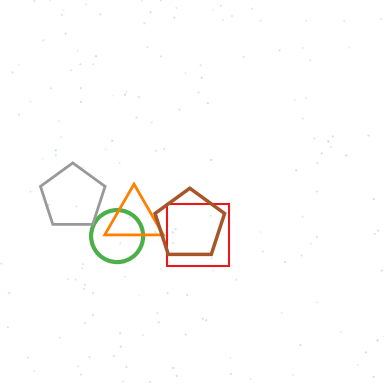[{"shape": "square", "thickness": 1.5, "radius": 0.4, "center": [0.514, 0.389]}, {"shape": "circle", "thickness": 3, "radius": 0.34, "center": [0.304, 0.387]}, {"shape": "triangle", "thickness": 2, "radius": 0.44, "center": [0.348, 0.434]}, {"shape": "pentagon", "thickness": 2.5, "radius": 0.47, "center": [0.493, 0.416]}, {"shape": "pentagon", "thickness": 2, "radius": 0.44, "center": [0.189, 0.489]}]